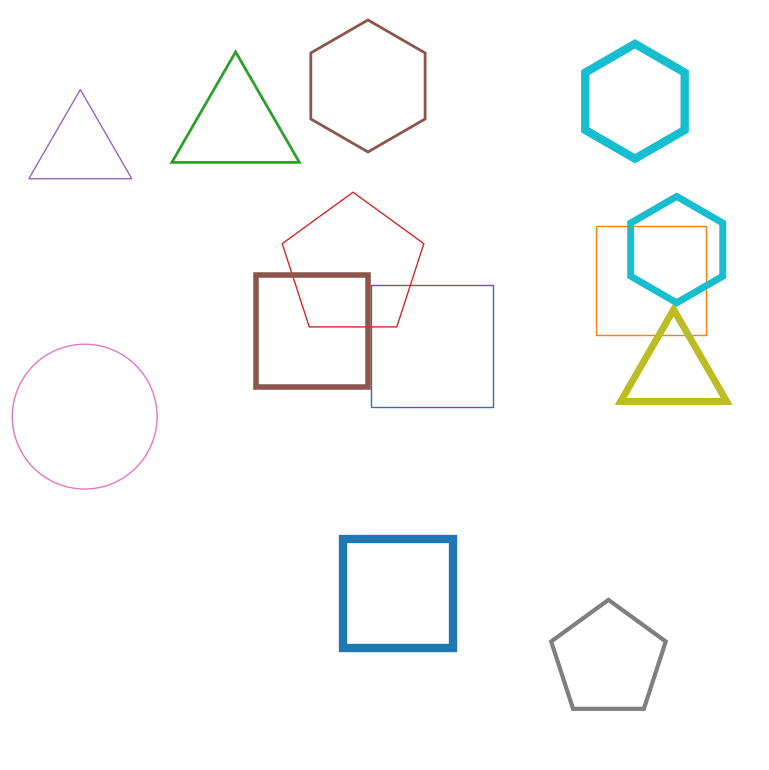[{"shape": "square", "thickness": 3, "radius": 0.35, "center": [0.517, 0.23]}, {"shape": "square", "thickness": 0.5, "radius": 0.4, "center": [0.561, 0.551]}, {"shape": "square", "thickness": 0.5, "radius": 0.35, "center": [0.846, 0.636]}, {"shape": "triangle", "thickness": 1, "radius": 0.48, "center": [0.306, 0.837]}, {"shape": "pentagon", "thickness": 0.5, "radius": 0.48, "center": [0.458, 0.654]}, {"shape": "triangle", "thickness": 0.5, "radius": 0.39, "center": [0.104, 0.806]}, {"shape": "hexagon", "thickness": 1, "radius": 0.43, "center": [0.478, 0.888]}, {"shape": "square", "thickness": 2, "radius": 0.36, "center": [0.405, 0.57]}, {"shape": "circle", "thickness": 0.5, "radius": 0.47, "center": [0.11, 0.459]}, {"shape": "pentagon", "thickness": 1.5, "radius": 0.39, "center": [0.79, 0.143]}, {"shape": "triangle", "thickness": 2.5, "radius": 0.4, "center": [0.875, 0.518]}, {"shape": "hexagon", "thickness": 3, "radius": 0.37, "center": [0.825, 0.868]}, {"shape": "hexagon", "thickness": 2.5, "radius": 0.35, "center": [0.879, 0.676]}]